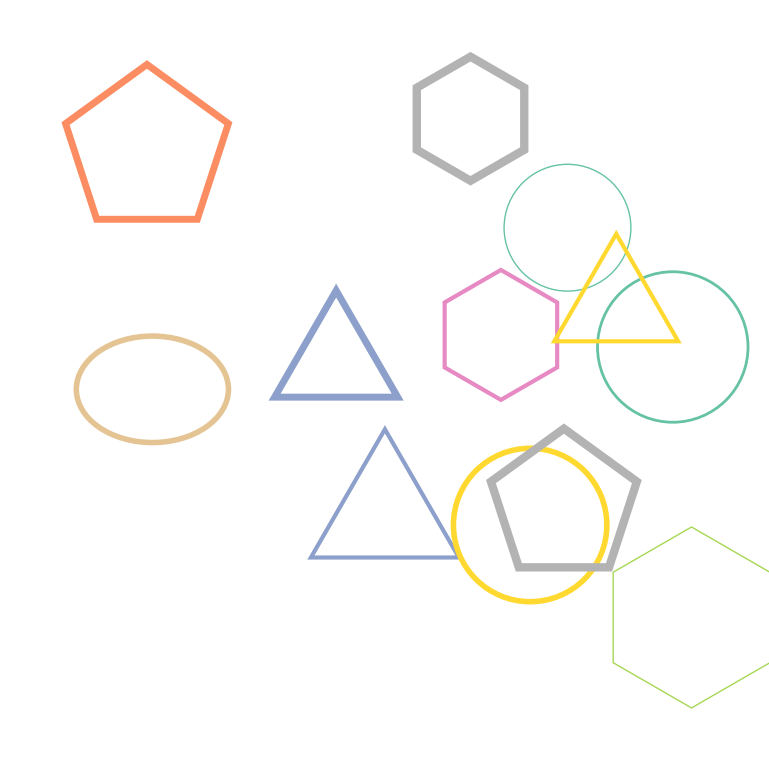[{"shape": "circle", "thickness": 1, "radius": 0.49, "center": [0.874, 0.549]}, {"shape": "circle", "thickness": 0.5, "radius": 0.41, "center": [0.737, 0.704]}, {"shape": "pentagon", "thickness": 2.5, "radius": 0.56, "center": [0.191, 0.805]}, {"shape": "triangle", "thickness": 1.5, "radius": 0.56, "center": [0.5, 0.331]}, {"shape": "triangle", "thickness": 2.5, "radius": 0.46, "center": [0.437, 0.53]}, {"shape": "hexagon", "thickness": 1.5, "radius": 0.42, "center": [0.651, 0.565]}, {"shape": "hexagon", "thickness": 0.5, "radius": 0.59, "center": [0.898, 0.198]}, {"shape": "triangle", "thickness": 1.5, "radius": 0.46, "center": [0.8, 0.603]}, {"shape": "circle", "thickness": 2, "radius": 0.5, "center": [0.688, 0.318]}, {"shape": "oval", "thickness": 2, "radius": 0.49, "center": [0.198, 0.494]}, {"shape": "hexagon", "thickness": 3, "radius": 0.4, "center": [0.611, 0.846]}, {"shape": "pentagon", "thickness": 3, "radius": 0.5, "center": [0.732, 0.344]}]